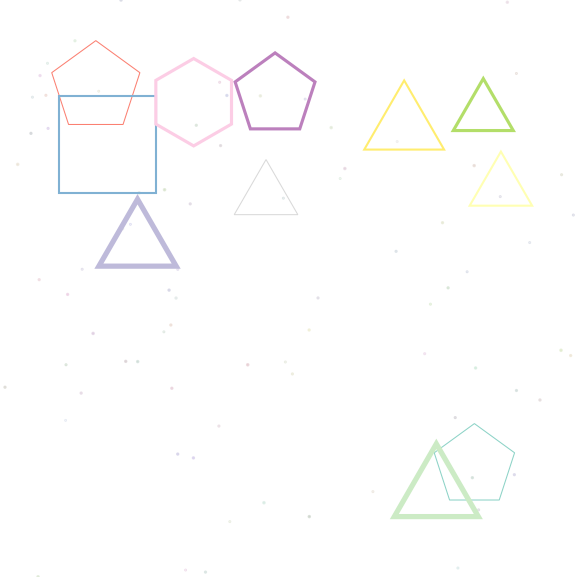[{"shape": "pentagon", "thickness": 0.5, "radius": 0.37, "center": [0.821, 0.192]}, {"shape": "triangle", "thickness": 1, "radius": 0.31, "center": [0.867, 0.674]}, {"shape": "triangle", "thickness": 2.5, "radius": 0.39, "center": [0.238, 0.577]}, {"shape": "pentagon", "thickness": 0.5, "radius": 0.4, "center": [0.166, 0.849]}, {"shape": "square", "thickness": 1, "radius": 0.42, "center": [0.186, 0.749]}, {"shape": "triangle", "thickness": 1.5, "radius": 0.3, "center": [0.837, 0.803]}, {"shape": "hexagon", "thickness": 1.5, "radius": 0.38, "center": [0.335, 0.822]}, {"shape": "triangle", "thickness": 0.5, "radius": 0.32, "center": [0.461, 0.659]}, {"shape": "pentagon", "thickness": 1.5, "radius": 0.36, "center": [0.476, 0.835]}, {"shape": "triangle", "thickness": 2.5, "radius": 0.42, "center": [0.756, 0.147]}, {"shape": "triangle", "thickness": 1, "radius": 0.4, "center": [0.7, 0.78]}]